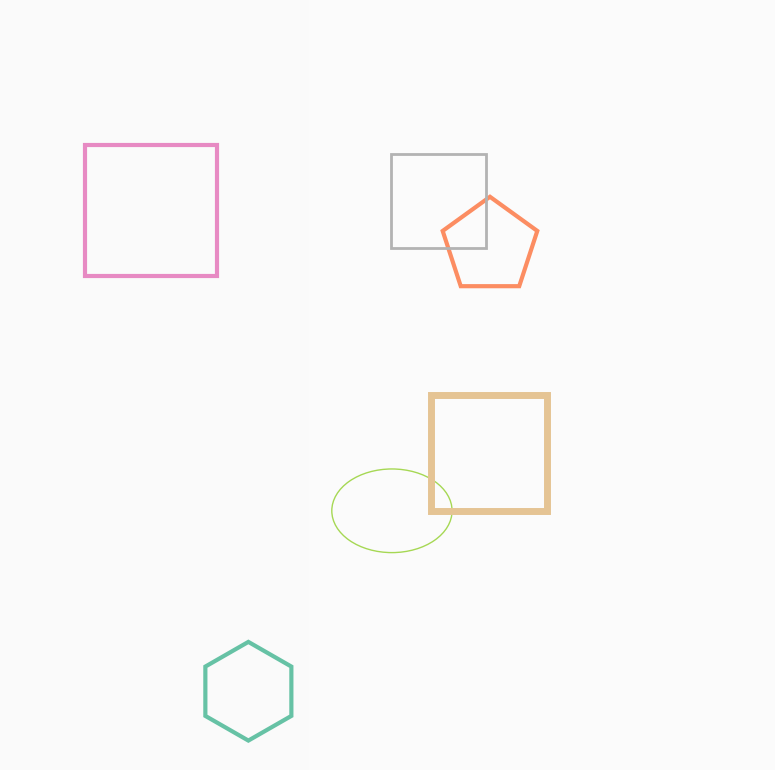[{"shape": "hexagon", "thickness": 1.5, "radius": 0.32, "center": [0.32, 0.102]}, {"shape": "pentagon", "thickness": 1.5, "radius": 0.32, "center": [0.632, 0.68]}, {"shape": "square", "thickness": 1.5, "radius": 0.43, "center": [0.195, 0.727]}, {"shape": "oval", "thickness": 0.5, "radius": 0.39, "center": [0.506, 0.337]}, {"shape": "square", "thickness": 2.5, "radius": 0.38, "center": [0.631, 0.412]}, {"shape": "square", "thickness": 1, "radius": 0.3, "center": [0.566, 0.739]}]